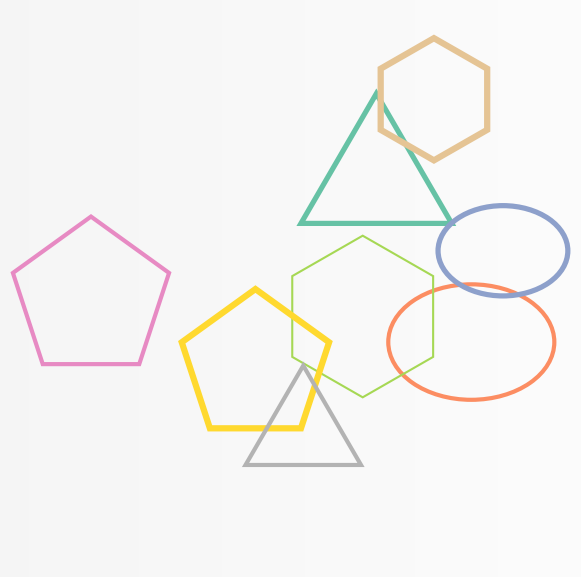[{"shape": "triangle", "thickness": 2.5, "radius": 0.75, "center": [0.647, 0.687]}, {"shape": "oval", "thickness": 2, "radius": 0.71, "center": [0.811, 0.407]}, {"shape": "oval", "thickness": 2.5, "radius": 0.56, "center": [0.865, 0.565]}, {"shape": "pentagon", "thickness": 2, "radius": 0.71, "center": [0.157, 0.483]}, {"shape": "hexagon", "thickness": 1, "radius": 0.7, "center": [0.624, 0.451]}, {"shape": "pentagon", "thickness": 3, "radius": 0.67, "center": [0.439, 0.365]}, {"shape": "hexagon", "thickness": 3, "radius": 0.53, "center": [0.747, 0.827]}, {"shape": "triangle", "thickness": 2, "radius": 0.57, "center": [0.522, 0.251]}]